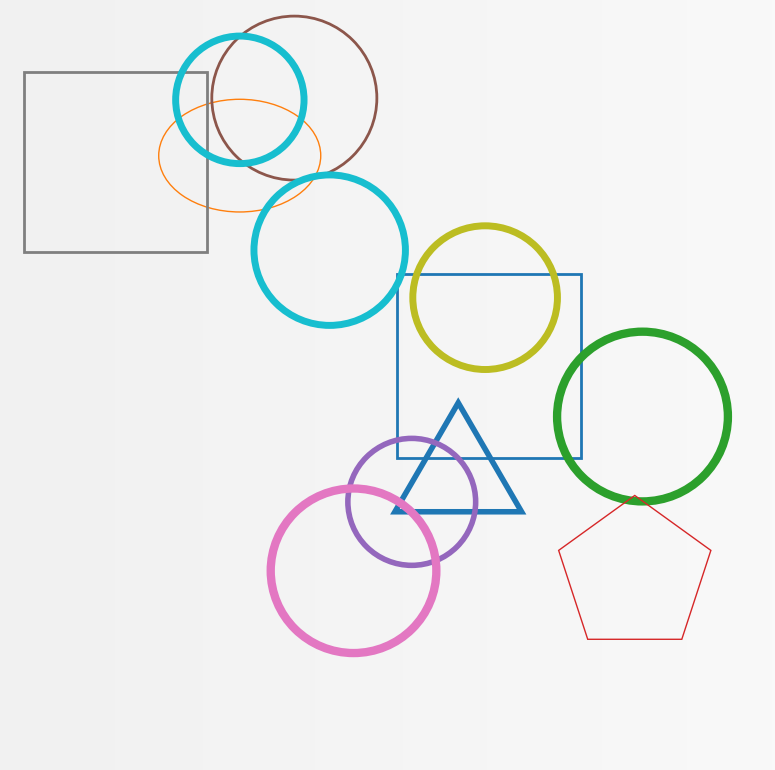[{"shape": "square", "thickness": 1, "radius": 0.6, "center": [0.631, 0.524]}, {"shape": "triangle", "thickness": 2, "radius": 0.47, "center": [0.591, 0.383]}, {"shape": "oval", "thickness": 0.5, "radius": 0.52, "center": [0.309, 0.798]}, {"shape": "circle", "thickness": 3, "radius": 0.55, "center": [0.829, 0.459]}, {"shape": "pentagon", "thickness": 0.5, "radius": 0.52, "center": [0.819, 0.253]}, {"shape": "circle", "thickness": 2, "radius": 0.41, "center": [0.531, 0.348]}, {"shape": "circle", "thickness": 1, "radius": 0.53, "center": [0.38, 0.873]}, {"shape": "circle", "thickness": 3, "radius": 0.53, "center": [0.456, 0.259]}, {"shape": "square", "thickness": 1, "radius": 0.59, "center": [0.149, 0.79]}, {"shape": "circle", "thickness": 2.5, "radius": 0.47, "center": [0.626, 0.613]}, {"shape": "circle", "thickness": 2.5, "radius": 0.41, "center": [0.309, 0.87]}, {"shape": "circle", "thickness": 2.5, "radius": 0.49, "center": [0.425, 0.675]}]